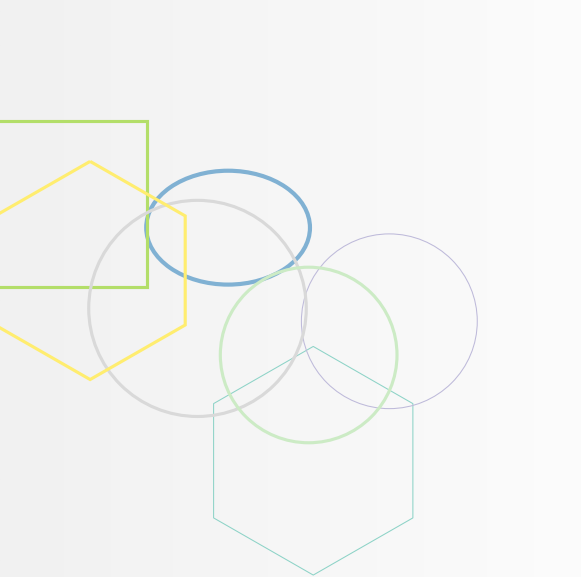[{"shape": "hexagon", "thickness": 0.5, "radius": 0.99, "center": [0.539, 0.201]}, {"shape": "circle", "thickness": 0.5, "radius": 0.76, "center": [0.67, 0.443]}, {"shape": "oval", "thickness": 2, "radius": 0.7, "center": [0.392, 0.605]}, {"shape": "square", "thickness": 1.5, "radius": 0.72, "center": [0.109, 0.645]}, {"shape": "circle", "thickness": 1.5, "radius": 0.94, "center": [0.34, 0.465]}, {"shape": "circle", "thickness": 1.5, "radius": 0.76, "center": [0.531, 0.384]}, {"shape": "hexagon", "thickness": 1.5, "radius": 0.94, "center": [0.155, 0.531]}]